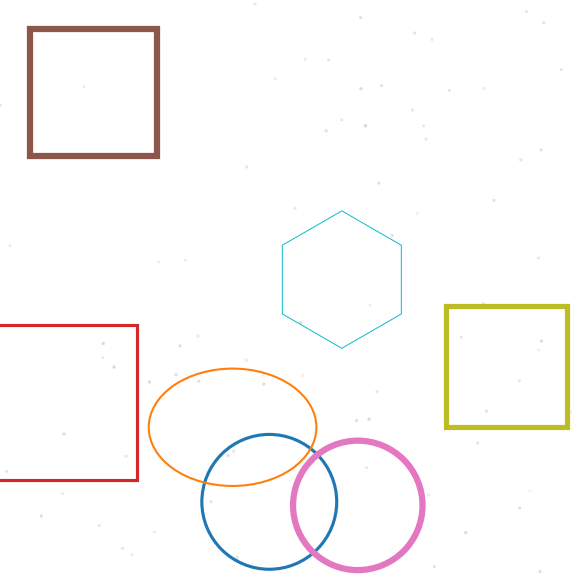[{"shape": "circle", "thickness": 1.5, "radius": 0.58, "center": [0.466, 0.13]}, {"shape": "oval", "thickness": 1, "radius": 0.73, "center": [0.403, 0.259]}, {"shape": "square", "thickness": 1.5, "radius": 0.67, "center": [0.103, 0.301]}, {"shape": "square", "thickness": 3, "radius": 0.55, "center": [0.162, 0.839]}, {"shape": "circle", "thickness": 3, "radius": 0.56, "center": [0.62, 0.124]}, {"shape": "square", "thickness": 2.5, "radius": 0.52, "center": [0.878, 0.364]}, {"shape": "hexagon", "thickness": 0.5, "radius": 0.59, "center": [0.592, 0.515]}]